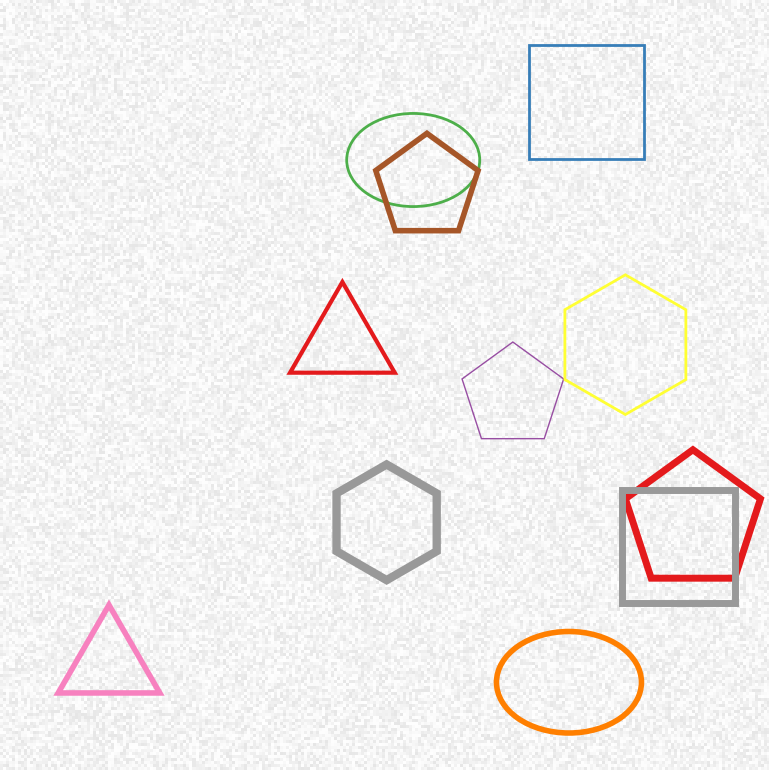[{"shape": "pentagon", "thickness": 2.5, "radius": 0.46, "center": [0.9, 0.324]}, {"shape": "triangle", "thickness": 1.5, "radius": 0.39, "center": [0.445, 0.555]}, {"shape": "square", "thickness": 1, "radius": 0.37, "center": [0.762, 0.867]}, {"shape": "oval", "thickness": 1, "radius": 0.43, "center": [0.537, 0.792]}, {"shape": "pentagon", "thickness": 0.5, "radius": 0.35, "center": [0.666, 0.486]}, {"shape": "oval", "thickness": 2, "radius": 0.47, "center": [0.739, 0.114]}, {"shape": "hexagon", "thickness": 1, "radius": 0.45, "center": [0.812, 0.552]}, {"shape": "pentagon", "thickness": 2, "radius": 0.35, "center": [0.554, 0.757]}, {"shape": "triangle", "thickness": 2, "radius": 0.38, "center": [0.142, 0.138]}, {"shape": "hexagon", "thickness": 3, "radius": 0.38, "center": [0.502, 0.322]}, {"shape": "square", "thickness": 2.5, "radius": 0.37, "center": [0.881, 0.29]}]